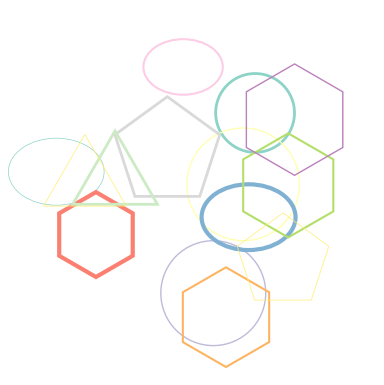[{"shape": "circle", "thickness": 2, "radius": 0.51, "center": [0.663, 0.707]}, {"shape": "oval", "thickness": 0.5, "radius": 0.62, "center": [0.146, 0.554]}, {"shape": "circle", "thickness": 1, "radius": 0.73, "center": [0.632, 0.521]}, {"shape": "circle", "thickness": 1, "radius": 0.68, "center": [0.554, 0.239]}, {"shape": "hexagon", "thickness": 3, "radius": 0.55, "center": [0.249, 0.391]}, {"shape": "oval", "thickness": 3, "radius": 0.61, "center": [0.646, 0.436]}, {"shape": "hexagon", "thickness": 1.5, "radius": 0.65, "center": [0.587, 0.176]}, {"shape": "hexagon", "thickness": 1.5, "radius": 0.68, "center": [0.749, 0.518]}, {"shape": "oval", "thickness": 1.5, "radius": 0.52, "center": [0.476, 0.826]}, {"shape": "pentagon", "thickness": 2, "radius": 0.72, "center": [0.435, 0.606]}, {"shape": "hexagon", "thickness": 1, "radius": 0.72, "center": [0.765, 0.689]}, {"shape": "triangle", "thickness": 2, "radius": 0.64, "center": [0.299, 0.533]}, {"shape": "pentagon", "thickness": 0.5, "radius": 0.63, "center": [0.735, 0.322]}, {"shape": "triangle", "thickness": 0.5, "radius": 0.62, "center": [0.22, 0.527]}]